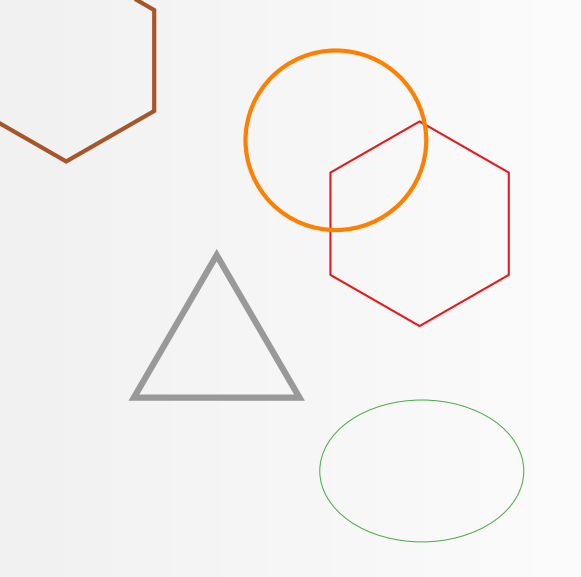[{"shape": "hexagon", "thickness": 1, "radius": 0.89, "center": [0.722, 0.612]}, {"shape": "oval", "thickness": 0.5, "radius": 0.88, "center": [0.726, 0.184]}, {"shape": "circle", "thickness": 2, "radius": 0.78, "center": [0.578, 0.756]}, {"shape": "hexagon", "thickness": 2, "radius": 0.87, "center": [0.114, 0.894]}, {"shape": "triangle", "thickness": 3, "radius": 0.82, "center": [0.373, 0.393]}]